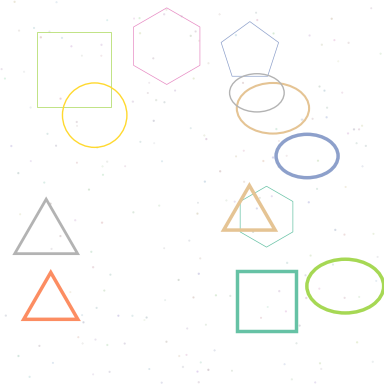[{"shape": "hexagon", "thickness": 0.5, "radius": 0.4, "center": [0.692, 0.437]}, {"shape": "square", "thickness": 2.5, "radius": 0.38, "center": [0.692, 0.218]}, {"shape": "triangle", "thickness": 2.5, "radius": 0.41, "center": [0.132, 0.211]}, {"shape": "oval", "thickness": 2.5, "radius": 0.4, "center": [0.798, 0.595]}, {"shape": "pentagon", "thickness": 0.5, "radius": 0.39, "center": [0.649, 0.865]}, {"shape": "hexagon", "thickness": 0.5, "radius": 0.5, "center": [0.433, 0.88]}, {"shape": "square", "thickness": 0.5, "radius": 0.48, "center": [0.192, 0.819]}, {"shape": "oval", "thickness": 2.5, "radius": 0.5, "center": [0.897, 0.257]}, {"shape": "circle", "thickness": 1, "radius": 0.42, "center": [0.246, 0.701]}, {"shape": "oval", "thickness": 1.5, "radius": 0.47, "center": [0.709, 0.719]}, {"shape": "triangle", "thickness": 2.5, "radius": 0.39, "center": [0.648, 0.441]}, {"shape": "triangle", "thickness": 2, "radius": 0.47, "center": [0.12, 0.388]}, {"shape": "oval", "thickness": 1, "radius": 0.35, "center": [0.667, 0.759]}]